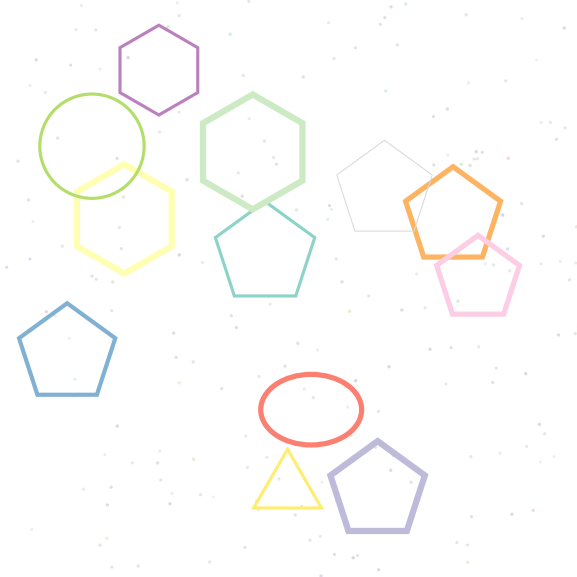[{"shape": "pentagon", "thickness": 1.5, "radius": 0.45, "center": [0.459, 0.56]}, {"shape": "hexagon", "thickness": 3, "radius": 0.47, "center": [0.215, 0.62]}, {"shape": "pentagon", "thickness": 3, "radius": 0.43, "center": [0.654, 0.149]}, {"shape": "oval", "thickness": 2.5, "radius": 0.44, "center": [0.539, 0.29]}, {"shape": "pentagon", "thickness": 2, "radius": 0.44, "center": [0.116, 0.386]}, {"shape": "pentagon", "thickness": 2.5, "radius": 0.43, "center": [0.785, 0.624]}, {"shape": "circle", "thickness": 1.5, "radius": 0.45, "center": [0.159, 0.746]}, {"shape": "pentagon", "thickness": 2.5, "radius": 0.38, "center": [0.828, 0.516]}, {"shape": "pentagon", "thickness": 0.5, "radius": 0.43, "center": [0.666, 0.669]}, {"shape": "hexagon", "thickness": 1.5, "radius": 0.39, "center": [0.275, 0.878]}, {"shape": "hexagon", "thickness": 3, "radius": 0.5, "center": [0.438, 0.736]}, {"shape": "triangle", "thickness": 1.5, "radius": 0.34, "center": [0.498, 0.153]}]